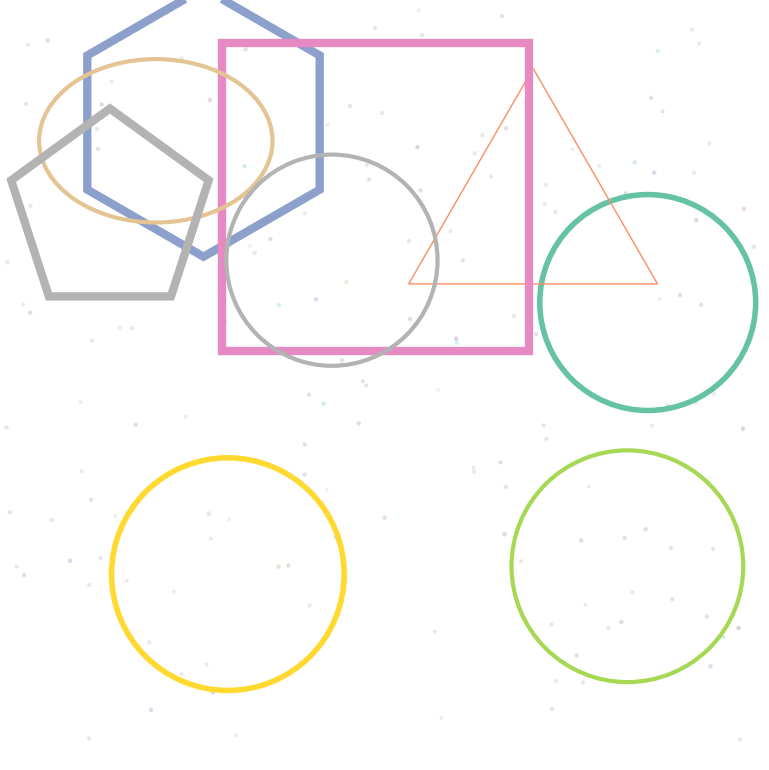[{"shape": "circle", "thickness": 2, "radius": 0.7, "center": [0.841, 0.607]}, {"shape": "triangle", "thickness": 0.5, "radius": 0.93, "center": [0.692, 0.725]}, {"shape": "hexagon", "thickness": 3, "radius": 0.87, "center": [0.264, 0.841]}, {"shape": "square", "thickness": 3, "radius": 1.0, "center": [0.488, 0.744]}, {"shape": "circle", "thickness": 1.5, "radius": 0.75, "center": [0.815, 0.265]}, {"shape": "circle", "thickness": 2, "radius": 0.76, "center": [0.296, 0.254]}, {"shape": "oval", "thickness": 1.5, "radius": 0.76, "center": [0.202, 0.817]}, {"shape": "pentagon", "thickness": 3, "radius": 0.67, "center": [0.143, 0.724]}, {"shape": "circle", "thickness": 1.5, "radius": 0.69, "center": [0.431, 0.662]}]